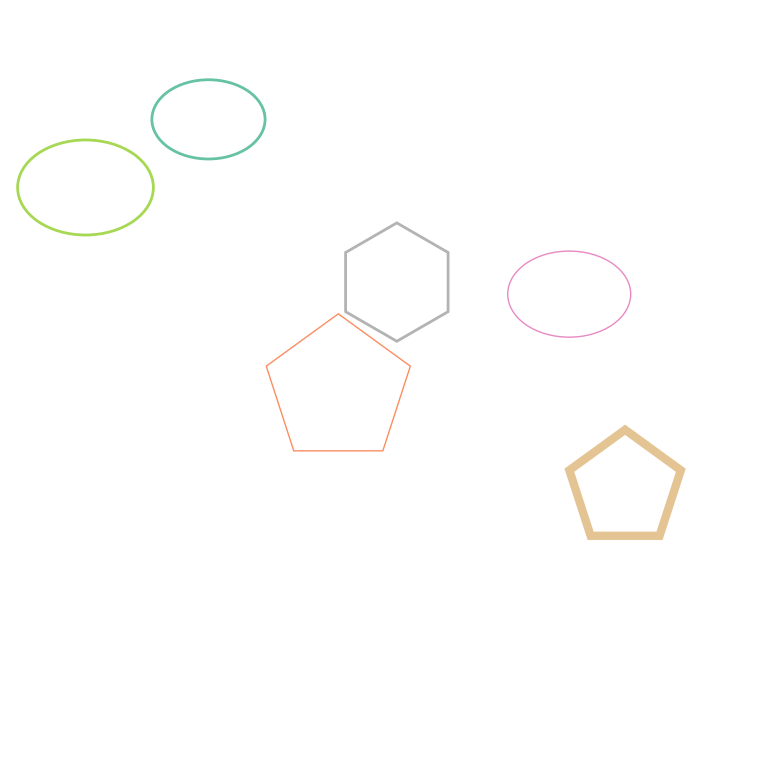[{"shape": "oval", "thickness": 1, "radius": 0.37, "center": [0.271, 0.845]}, {"shape": "pentagon", "thickness": 0.5, "radius": 0.49, "center": [0.439, 0.494]}, {"shape": "oval", "thickness": 0.5, "radius": 0.4, "center": [0.739, 0.618]}, {"shape": "oval", "thickness": 1, "radius": 0.44, "center": [0.111, 0.757]}, {"shape": "pentagon", "thickness": 3, "radius": 0.38, "center": [0.812, 0.366]}, {"shape": "hexagon", "thickness": 1, "radius": 0.38, "center": [0.515, 0.634]}]